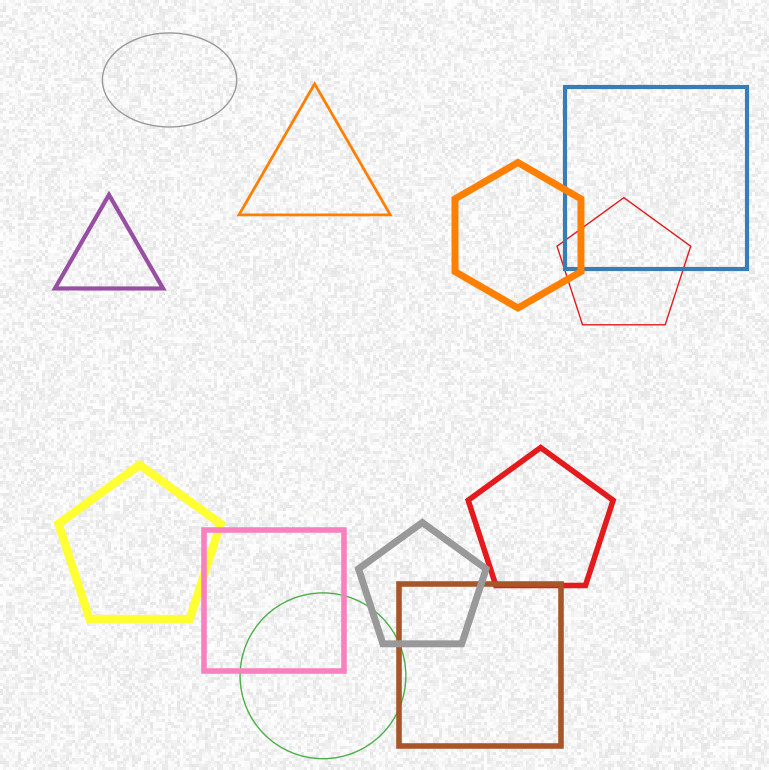[{"shape": "pentagon", "thickness": 0.5, "radius": 0.46, "center": [0.81, 0.652]}, {"shape": "pentagon", "thickness": 2, "radius": 0.49, "center": [0.702, 0.32]}, {"shape": "square", "thickness": 1.5, "radius": 0.59, "center": [0.852, 0.769]}, {"shape": "circle", "thickness": 0.5, "radius": 0.54, "center": [0.419, 0.122]}, {"shape": "triangle", "thickness": 1.5, "radius": 0.41, "center": [0.142, 0.666]}, {"shape": "hexagon", "thickness": 2.5, "radius": 0.47, "center": [0.673, 0.694]}, {"shape": "triangle", "thickness": 1, "radius": 0.57, "center": [0.409, 0.778]}, {"shape": "pentagon", "thickness": 3, "radius": 0.55, "center": [0.181, 0.286]}, {"shape": "square", "thickness": 2, "radius": 0.53, "center": [0.623, 0.137]}, {"shape": "square", "thickness": 2, "radius": 0.45, "center": [0.356, 0.22]}, {"shape": "oval", "thickness": 0.5, "radius": 0.44, "center": [0.22, 0.896]}, {"shape": "pentagon", "thickness": 2.5, "radius": 0.44, "center": [0.548, 0.234]}]